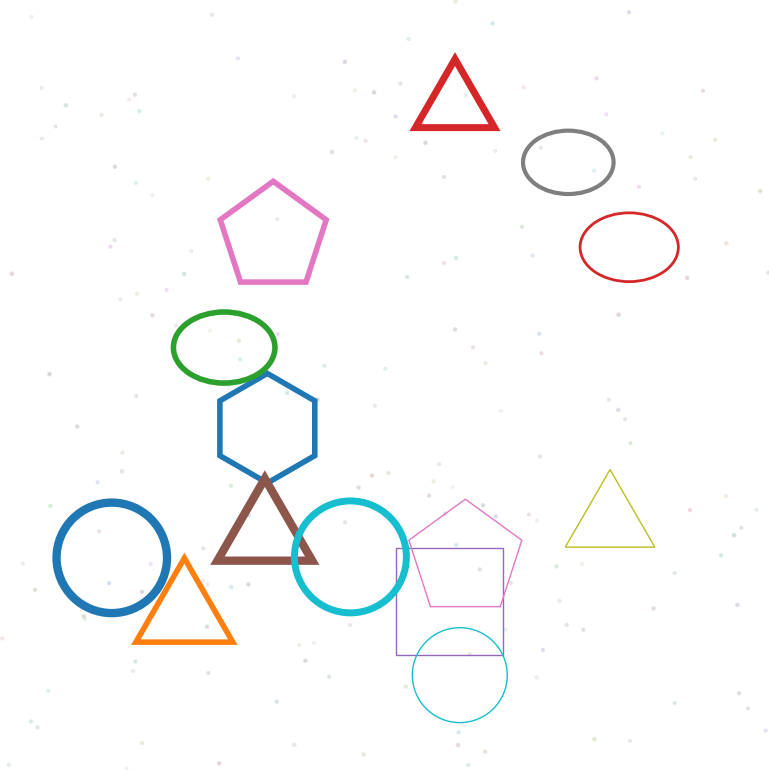[{"shape": "circle", "thickness": 3, "radius": 0.36, "center": [0.145, 0.276]}, {"shape": "hexagon", "thickness": 2, "radius": 0.36, "center": [0.347, 0.444]}, {"shape": "triangle", "thickness": 2, "radius": 0.36, "center": [0.239, 0.202]}, {"shape": "oval", "thickness": 2, "radius": 0.33, "center": [0.291, 0.549]}, {"shape": "triangle", "thickness": 2.5, "radius": 0.3, "center": [0.591, 0.864]}, {"shape": "oval", "thickness": 1, "radius": 0.32, "center": [0.817, 0.679]}, {"shape": "square", "thickness": 0.5, "radius": 0.35, "center": [0.584, 0.219]}, {"shape": "triangle", "thickness": 3, "radius": 0.36, "center": [0.344, 0.307]}, {"shape": "pentagon", "thickness": 2, "radius": 0.36, "center": [0.355, 0.692]}, {"shape": "pentagon", "thickness": 0.5, "radius": 0.39, "center": [0.604, 0.275]}, {"shape": "oval", "thickness": 1.5, "radius": 0.29, "center": [0.738, 0.789]}, {"shape": "triangle", "thickness": 0.5, "radius": 0.34, "center": [0.792, 0.323]}, {"shape": "circle", "thickness": 2.5, "radius": 0.36, "center": [0.455, 0.277]}, {"shape": "circle", "thickness": 0.5, "radius": 0.31, "center": [0.597, 0.123]}]